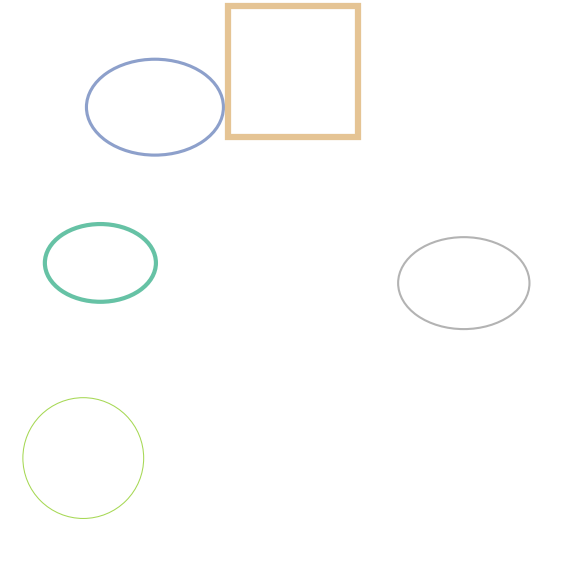[{"shape": "oval", "thickness": 2, "radius": 0.48, "center": [0.174, 0.544]}, {"shape": "oval", "thickness": 1.5, "radius": 0.59, "center": [0.268, 0.814]}, {"shape": "circle", "thickness": 0.5, "radius": 0.52, "center": [0.144, 0.206]}, {"shape": "square", "thickness": 3, "radius": 0.57, "center": [0.507, 0.875]}, {"shape": "oval", "thickness": 1, "radius": 0.57, "center": [0.803, 0.509]}]